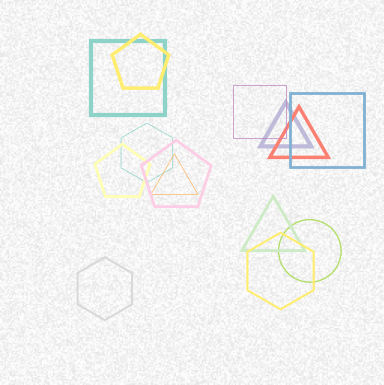[{"shape": "hexagon", "thickness": 0.5, "radius": 0.39, "center": [0.382, 0.603]}, {"shape": "square", "thickness": 3, "radius": 0.48, "center": [0.332, 0.797]}, {"shape": "pentagon", "thickness": 2, "radius": 0.38, "center": [0.318, 0.55]}, {"shape": "triangle", "thickness": 3, "radius": 0.38, "center": [0.742, 0.658]}, {"shape": "triangle", "thickness": 2.5, "radius": 0.44, "center": [0.777, 0.635]}, {"shape": "square", "thickness": 2, "radius": 0.48, "center": [0.849, 0.662]}, {"shape": "triangle", "thickness": 0.5, "radius": 0.35, "center": [0.453, 0.53]}, {"shape": "circle", "thickness": 1, "radius": 0.41, "center": [0.805, 0.348]}, {"shape": "pentagon", "thickness": 2, "radius": 0.48, "center": [0.458, 0.54]}, {"shape": "hexagon", "thickness": 1.5, "radius": 0.41, "center": [0.272, 0.25]}, {"shape": "square", "thickness": 0.5, "radius": 0.35, "center": [0.675, 0.71]}, {"shape": "triangle", "thickness": 2, "radius": 0.47, "center": [0.71, 0.396]}, {"shape": "hexagon", "thickness": 1.5, "radius": 0.5, "center": [0.729, 0.296]}, {"shape": "pentagon", "thickness": 2.5, "radius": 0.39, "center": [0.365, 0.834]}]